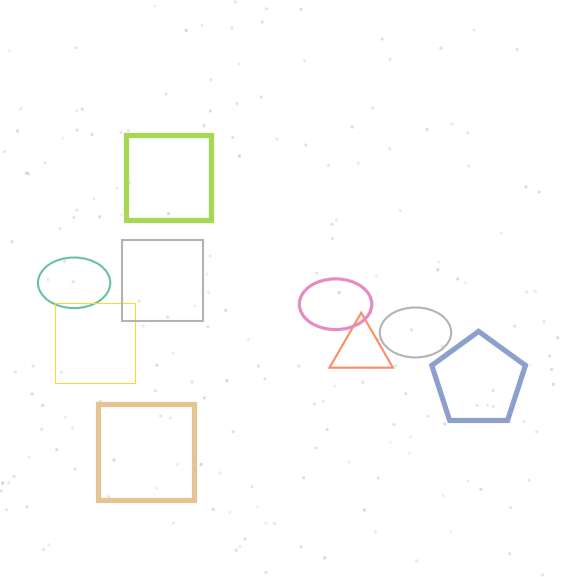[{"shape": "oval", "thickness": 1, "radius": 0.31, "center": [0.128, 0.509]}, {"shape": "triangle", "thickness": 1, "radius": 0.32, "center": [0.626, 0.394]}, {"shape": "pentagon", "thickness": 2.5, "radius": 0.43, "center": [0.829, 0.34]}, {"shape": "oval", "thickness": 1.5, "radius": 0.31, "center": [0.581, 0.472]}, {"shape": "square", "thickness": 2.5, "radius": 0.37, "center": [0.292, 0.692]}, {"shape": "square", "thickness": 0.5, "radius": 0.35, "center": [0.165, 0.405]}, {"shape": "square", "thickness": 2.5, "radius": 0.42, "center": [0.253, 0.216]}, {"shape": "oval", "thickness": 1, "radius": 0.31, "center": [0.719, 0.423]}, {"shape": "square", "thickness": 1, "radius": 0.35, "center": [0.281, 0.513]}]